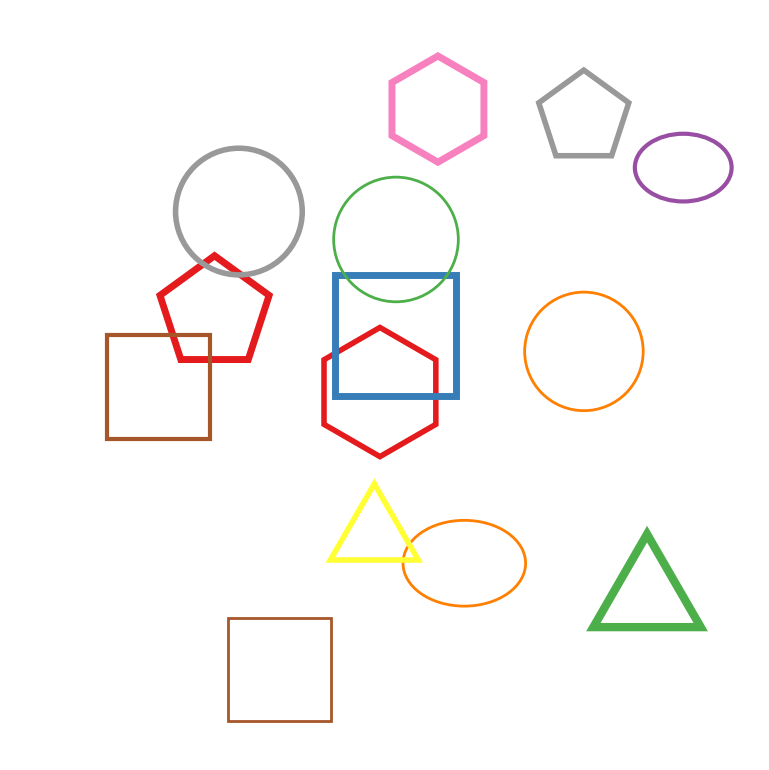[{"shape": "pentagon", "thickness": 2.5, "radius": 0.37, "center": [0.279, 0.593]}, {"shape": "hexagon", "thickness": 2, "radius": 0.42, "center": [0.493, 0.491]}, {"shape": "square", "thickness": 2.5, "radius": 0.39, "center": [0.514, 0.564]}, {"shape": "triangle", "thickness": 3, "radius": 0.4, "center": [0.84, 0.226]}, {"shape": "circle", "thickness": 1, "radius": 0.4, "center": [0.514, 0.689]}, {"shape": "oval", "thickness": 1.5, "radius": 0.31, "center": [0.887, 0.782]}, {"shape": "oval", "thickness": 1, "radius": 0.4, "center": [0.603, 0.269]}, {"shape": "circle", "thickness": 1, "radius": 0.38, "center": [0.758, 0.544]}, {"shape": "triangle", "thickness": 2, "radius": 0.33, "center": [0.486, 0.306]}, {"shape": "square", "thickness": 1, "radius": 0.33, "center": [0.363, 0.131]}, {"shape": "square", "thickness": 1.5, "radius": 0.34, "center": [0.206, 0.497]}, {"shape": "hexagon", "thickness": 2.5, "radius": 0.34, "center": [0.569, 0.858]}, {"shape": "circle", "thickness": 2, "radius": 0.41, "center": [0.31, 0.725]}, {"shape": "pentagon", "thickness": 2, "radius": 0.31, "center": [0.758, 0.847]}]